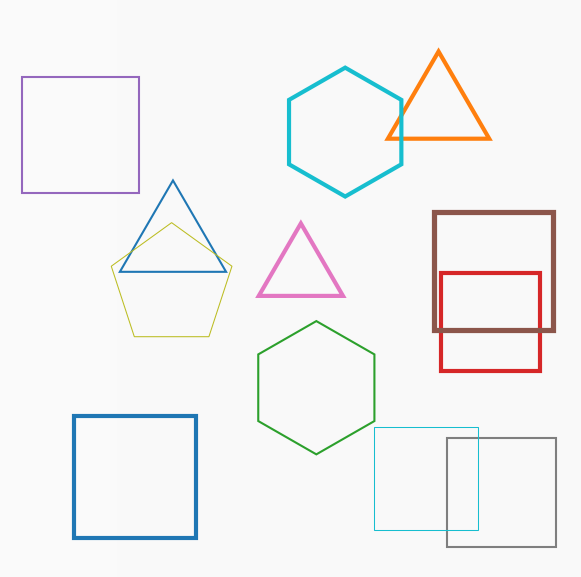[{"shape": "triangle", "thickness": 1, "radius": 0.53, "center": [0.298, 0.581]}, {"shape": "square", "thickness": 2, "radius": 0.53, "center": [0.232, 0.173]}, {"shape": "triangle", "thickness": 2, "radius": 0.5, "center": [0.754, 0.809]}, {"shape": "hexagon", "thickness": 1, "radius": 0.58, "center": [0.544, 0.328]}, {"shape": "square", "thickness": 2, "radius": 0.42, "center": [0.844, 0.442]}, {"shape": "square", "thickness": 1, "radius": 0.5, "center": [0.139, 0.766]}, {"shape": "square", "thickness": 2.5, "radius": 0.51, "center": [0.849, 0.53]}, {"shape": "triangle", "thickness": 2, "radius": 0.42, "center": [0.518, 0.529]}, {"shape": "square", "thickness": 1, "radius": 0.47, "center": [0.863, 0.146]}, {"shape": "pentagon", "thickness": 0.5, "radius": 0.55, "center": [0.295, 0.504]}, {"shape": "square", "thickness": 0.5, "radius": 0.45, "center": [0.733, 0.17]}, {"shape": "hexagon", "thickness": 2, "radius": 0.56, "center": [0.594, 0.77]}]